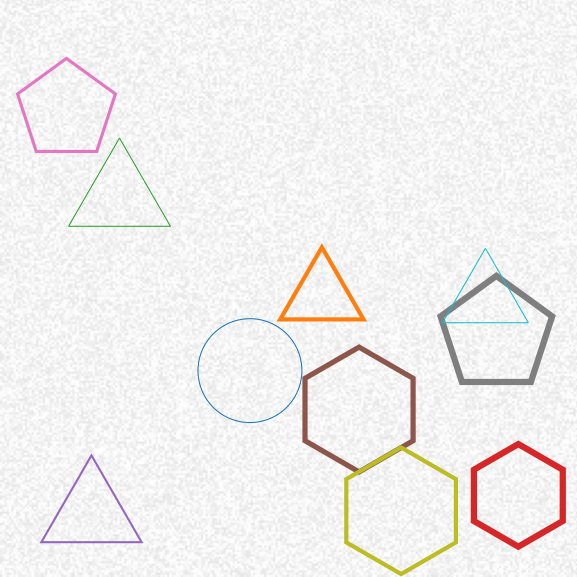[{"shape": "circle", "thickness": 0.5, "radius": 0.45, "center": [0.433, 0.357]}, {"shape": "triangle", "thickness": 2, "radius": 0.42, "center": [0.557, 0.488]}, {"shape": "triangle", "thickness": 0.5, "radius": 0.51, "center": [0.207, 0.658]}, {"shape": "hexagon", "thickness": 3, "radius": 0.44, "center": [0.898, 0.141]}, {"shape": "triangle", "thickness": 1, "radius": 0.5, "center": [0.158, 0.11]}, {"shape": "hexagon", "thickness": 2.5, "radius": 0.54, "center": [0.622, 0.29]}, {"shape": "pentagon", "thickness": 1.5, "radius": 0.45, "center": [0.115, 0.809]}, {"shape": "pentagon", "thickness": 3, "radius": 0.51, "center": [0.86, 0.42]}, {"shape": "hexagon", "thickness": 2, "radius": 0.55, "center": [0.695, 0.115]}, {"shape": "triangle", "thickness": 0.5, "radius": 0.43, "center": [0.841, 0.483]}]